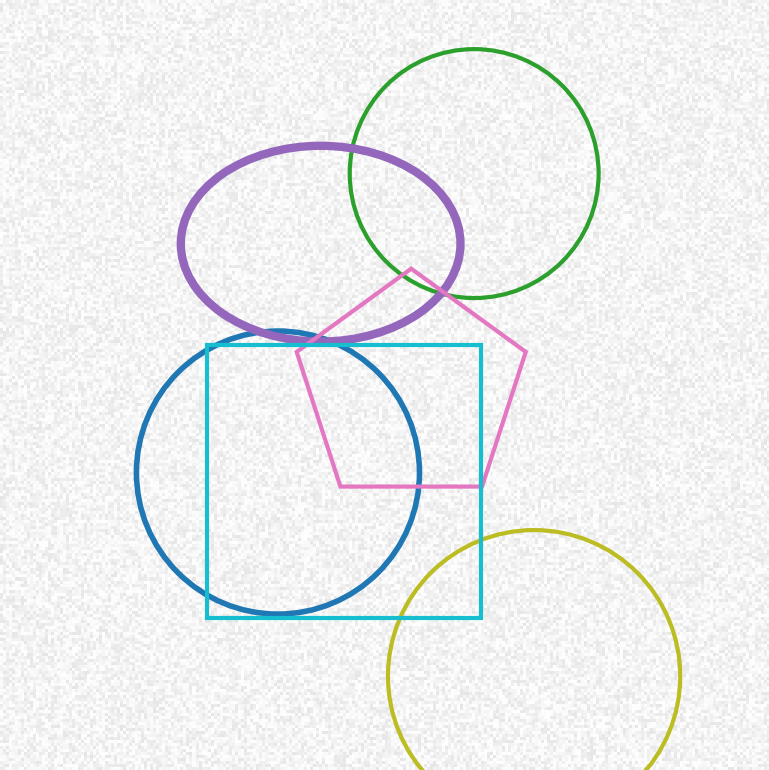[{"shape": "circle", "thickness": 2, "radius": 0.92, "center": [0.361, 0.386]}, {"shape": "circle", "thickness": 1.5, "radius": 0.81, "center": [0.616, 0.775]}, {"shape": "oval", "thickness": 3, "radius": 0.91, "center": [0.416, 0.684]}, {"shape": "pentagon", "thickness": 1.5, "radius": 0.78, "center": [0.534, 0.495]}, {"shape": "circle", "thickness": 1.5, "radius": 0.95, "center": [0.694, 0.122]}, {"shape": "square", "thickness": 1.5, "radius": 0.89, "center": [0.447, 0.374]}]